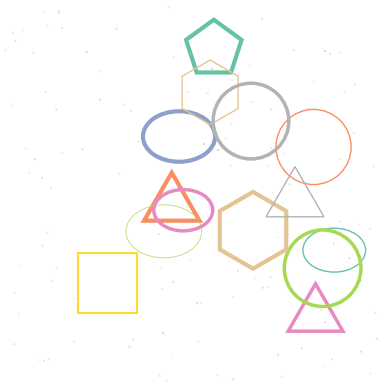[{"shape": "oval", "thickness": 1, "radius": 0.41, "center": [0.868, 0.35]}, {"shape": "pentagon", "thickness": 3, "radius": 0.38, "center": [0.555, 0.873]}, {"shape": "circle", "thickness": 1, "radius": 0.49, "center": [0.814, 0.618]}, {"shape": "triangle", "thickness": 3, "radius": 0.42, "center": [0.446, 0.468]}, {"shape": "oval", "thickness": 3, "radius": 0.47, "center": [0.465, 0.645]}, {"shape": "oval", "thickness": 2.5, "radius": 0.38, "center": [0.476, 0.454]}, {"shape": "triangle", "thickness": 2.5, "radius": 0.41, "center": [0.82, 0.181]}, {"shape": "oval", "thickness": 0.5, "radius": 0.49, "center": [0.425, 0.399]}, {"shape": "circle", "thickness": 2.5, "radius": 0.5, "center": [0.838, 0.303]}, {"shape": "square", "thickness": 1.5, "radius": 0.39, "center": [0.279, 0.264]}, {"shape": "hexagon", "thickness": 3, "radius": 0.5, "center": [0.657, 0.402]}, {"shape": "hexagon", "thickness": 1, "radius": 0.42, "center": [0.546, 0.76]}, {"shape": "circle", "thickness": 2.5, "radius": 0.49, "center": [0.652, 0.686]}, {"shape": "triangle", "thickness": 1, "radius": 0.43, "center": [0.766, 0.48]}]